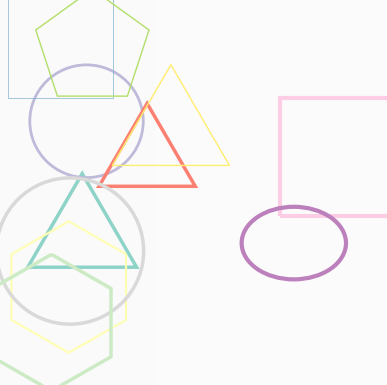[{"shape": "triangle", "thickness": 2.5, "radius": 0.81, "center": [0.212, 0.387]}, {"shape": "hexagon", "thickness": 1.5, "radius": 0.85, "center": [0.177, 0.254]}, {"shape": "circle", "thickness": 2, "radius": 0.73, "center": [0.223, 0.685]}, {"shape": "triangle", "thickness": 2.5, "radius": 0.72, "center": [0.38, 0.588]}, {"shape": "square", "thickness": 0.5, "radius": 0.68, "center": [0.157, 0.881]}, {"shape": "pentagon", "thickness": 1, "radius": 0.77, "center": [0.238, 0.875]}, {"shape": "square", "thickness": 3, "radius": 0.77, "center": [0.876, 0.592]}, {"shape": "circle", "thickness": 2.5, "radius": 0.95, "center": [0.181, 0.348]}, {"shape": "oval", "thickness": 3, "radius": 0.67, "center": [0.758, 0.369]}, {"shape": "hexagon", "thickness": 2.5, "radius": 0.89, "center": [0.133, 0.162]}, {"shape": "triangle", "thickness": 1, "radius": 0.87, "center": [0.441, 0.658]}]